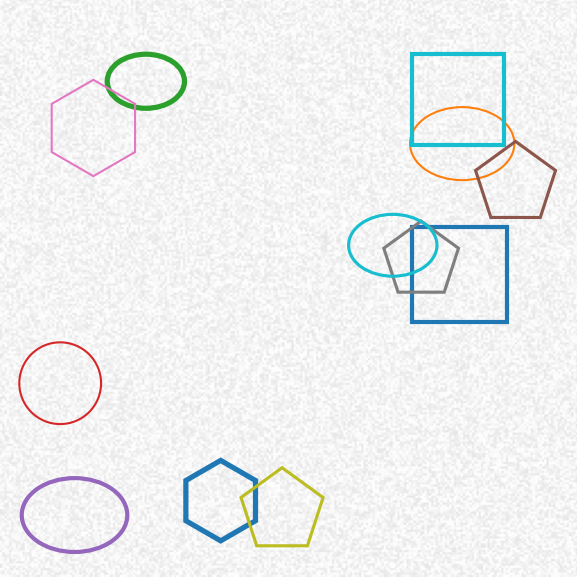[{"shape": "square", "thickness": 2, "radius": 0.41, "center": [0.796, 0.524]}, {"shape": "hexagon", "thickness": 2.5, "radius": 0.35, "center": [0.382, 0.132]}, {"shape": "oval", "thickness": 1, "radius": 0.45, "center": [0.8, 0.75]}, {"shape": "oval", "thickness": 2.5, "radius": 0.33, "center": [0.253, 0.858]}, {"shape": "circle", "thickness": 1, "radius": 0.35, "center": [0.104, 0.336]}, {"shape": "oval", "thickness": 2, "radius": 0.46, "center": [0.129, 0.107]}, {"shape": "pentagon", "thickness": 1.5, "radius": 0.36, "center": [0.893, 0.681]}, {"shape": "hexagon", "thickness": 1, "radius": 0.42, "center": [0.162, 0.778]}, {"shape": "pentagon", "thickness": 1.5, "radius": 0.34, "center": [0.729, 0.548]}, {"shape": "pentagon", "thickness": 1.5, "radius": 0.37, "center": [0.488, 0.115]}, {"shape": "square", "thickness": 2, "radius": 0.4, "center": [0.793, 0.827]}, {"shape": "oval", "thickness": 1.5, "radius": 0.38, "center": [0.68, 0.574]}]